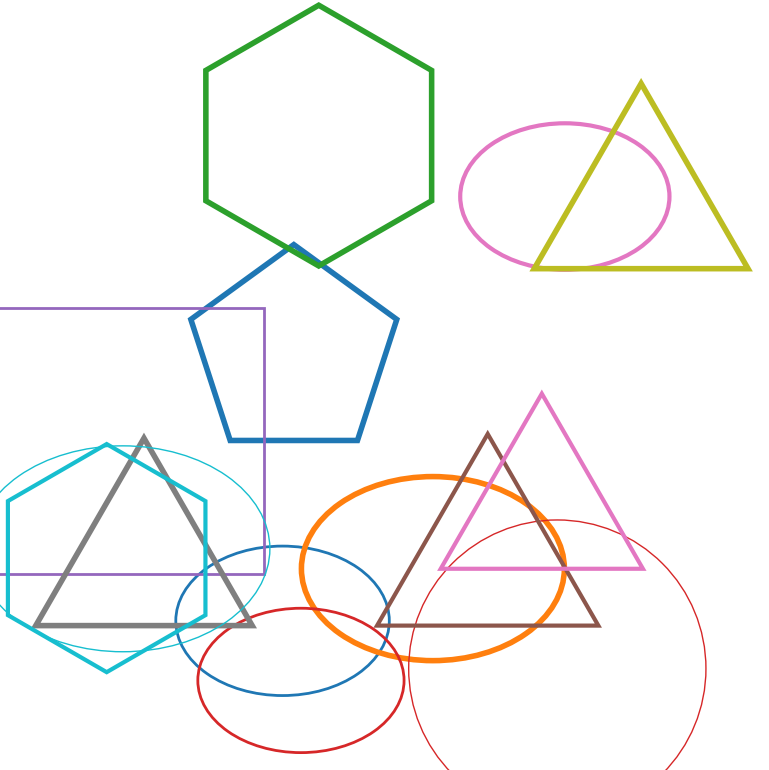[{"shape": "pentagon", "thickness": 2, "radius": 0.7, "center": [0.382, 0.542]}, {"shape": "oval", "thickness": 1, "radius": 0.69, "center": [0.367, 0.194]}, {"shape": "oval", "thickness": 2, "radius": 0.85, "center": [0.562, 0.262]}, {"shape": "hexagon", "thickness": 2, "radius": 0.85, "center": [0.414, 0.824]}, {"shape": "circle", "thickness": 0.5, "radius": 0.97, "center": [0.724, 0.132]}, {"shape": "oval", "thickness": 1, "radius": 0.67, "center": [0.391, 0.116]}, {"shape": "square", "thickness": 1, "radius": 0.87, "center": [0.17, 0.427]}, {"shape": "triangle", "thickness": 1.5, "radius": 0.83, "center": [0.633, 0.27]}, {"shape": "oval", "thickness": 1.5, "radius": 0.68, "center": [0.734, 0.745]}, {"shape": "triangle", "thickness": 1.5, "radius": 0.76, "center": [0.704, 0.337]}, {"shape": "triangle", "thickness": 2, "radius": 0.81, "center": [0.187, 0.269]}, {"shape": "triangle", "thickness": 2, "radius": 0.8, "center": [0.833, 0.731]}, {"shape": "oval", "thickness": 0.5, "radius": 0.96, "center": [0.159, 0.287]}, {"shape": "hexagon", "thickness": 1.5, "radius": 0.74, "center": [0.139, 0.275]}]